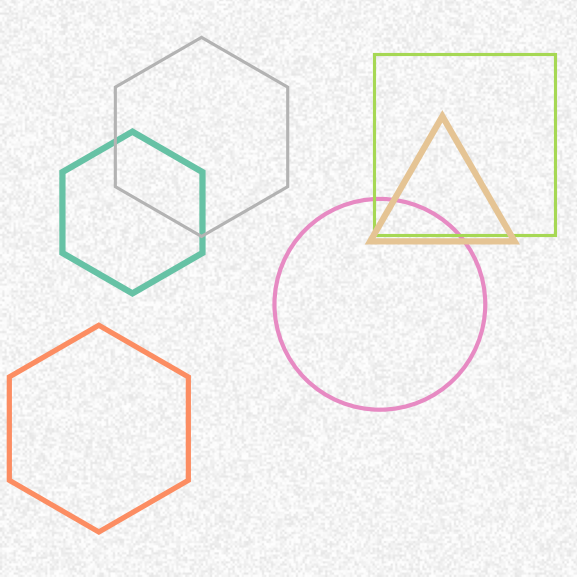[{"shape": "hexagon", "thickness": 3, "radius": 0.7, "center": [0.229, 0.631]}, {"shape": "hexagon", "thickness": 2.5, "radius": 0.89, "center": [0.171, 0.257]}, {"shape": "circle", "thickness": 2, "radius": 0.91, "center": [0.658, 0.472]}, {"shape": "square", "thickness": 1.5, "radius": 0.78, "center": [0.804, 0.749]}, {"shape": "triangle", "thickness": 3, "radius": 0.72, "center": [0.766, 0.653]}, {"shape": "hexagon", "thickness": 1.5, "radius": 0.86, "center": [0.349, 0.762]}]